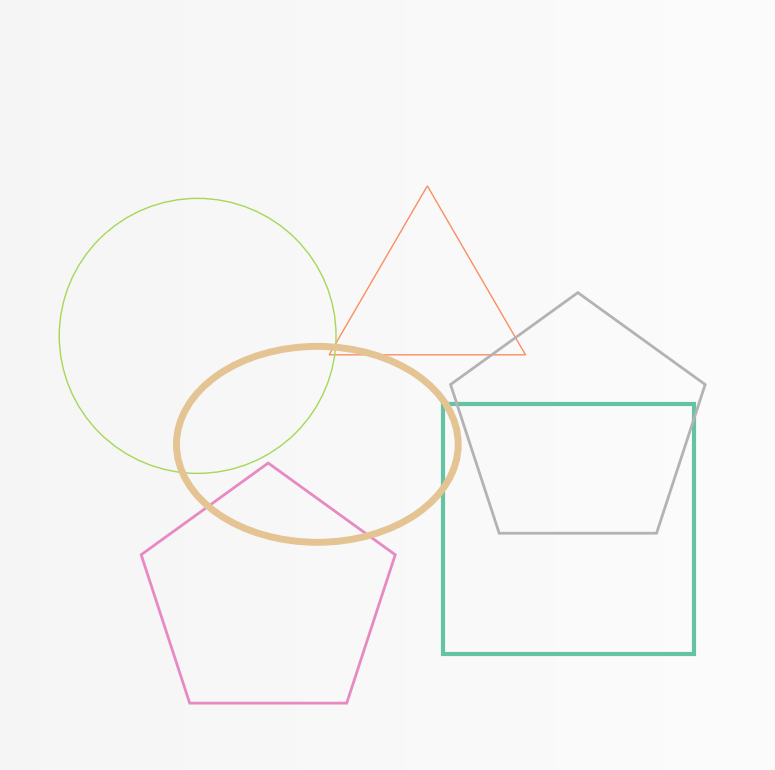[{"shape": "square", "thickness": 1.5, "radius": 0.81, "center": [0.733, 0.313]}, {"shape": "triangle", "thickness": 0.5, "radius": 0.73, "center": [0.551, 0.612]}, {"shape": "pentagon", "thickness": 1, "radius": 0.86, "center": [0.346, 0.226]}, {"shape": "circle", "thickness": 0.5, "radius": 0.89, "center": [0.255, 0.564]}, {"shape": "oval", "thickness": 2.5, "radius": 0.91, "center": [0.409, 0.423]}, {"shape": "pentagon", "thickness": 1, "radius": 0.86, "center": [0.746, 0.447]}]